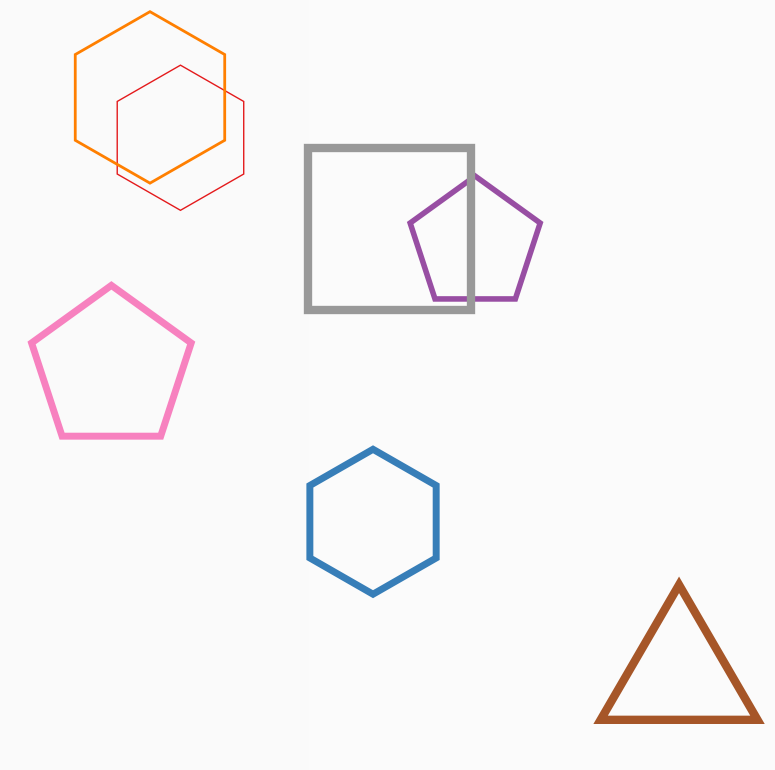[{"shape": "hexagon", "thickness": 0.5, "radius": 0.47, "center": [0.233, 0.821]}, {"shape": "hexagon", "thickness": 2.5, "radius": 0.47, "center": [0.481, 0.322]}, {"shape": "pentagon", "thickness": 2, "radius": 0.44, "center": [0.613, 0.683]}, {"shape": "hexagon", "thickness": 1, "radius": 0.56, "center": [0.194, 0.873]}, {"shape": "triangle", "thickness": 3, "radius": 0.58, "center": [0.876, 0.124]}, {"shape": "pentagon", "thickness": 2.5, "radius": 0.54, "center": [0.144, 0.521]}, {"shape": "square", "thickness": 3, "radius": 0.53, "center": [0.502, 0.703]}]